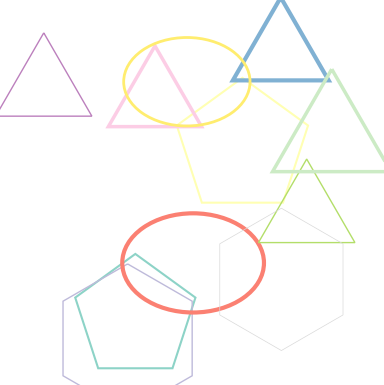[{"shape": "pentagon", "thickness": 1.5, "radius": 0.82, "center": [0.352, 0.176]}, {"shape": "pentagon", "thickness": 1.5, "radius": 0.9, "center": [0.63, 0.619]}, {"shape": "hexagon", "thickness": 1, "radius": 0.97, "center": [0.331, 0.121]}, {"shape": "oval", "thickness": 3, "radius": 0.92, "center": [0.502, 0.317]}, {"shape": "triangle", "thickness": 3, "radius": 0.72, "center": [0.729, 0.863]}, {"shape": "triangle", "thickness": 1, "radius": 0.72, "center": [0.797, 0.442]}, {"shape": "triangle", "thickness": 2.5, "radius": 0.7, "center": [0.403, 0.741]}, {"shape": "hexagon", "thickness": 0.5, "radius": 0.92, "center": [0.731, 0.274]}, {"shape": "triangle", "thickness": 1, "radius": 0.72, "center": [0.114, 0.77]}, {"shape": "triangle", "thickness": 2.5, "radius": 0.89, "center": [0.862, 0.643]}, {"shape": "oval", "thickness": 2, "radius": 0.82, "center": [0.485, 0.788]}]